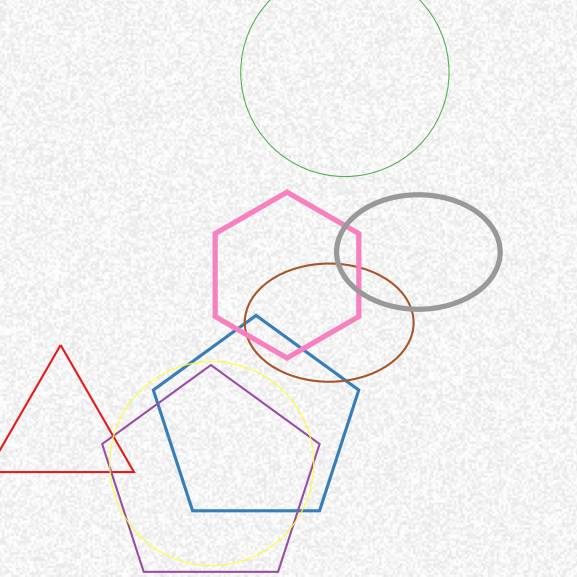[{"shape": "triangle", "thickness": 1, "radius": 0.73, "center": [0.105, 0.255]}, {"shape": "pentagon", "thickness": 1.5, "radius": 0.94, "center": [0.443, 0.266]}, {"shape": "circle", "thickness": 0.5, "radius": 0.9, "center": [0.597, 0.874]}, {"shape": "pentagon", "thickness": 1, "radius": 0.99, "center": [0.365, 0.169]}, {"shape": "circle", "thickness": 0.5, "radius": 0.88, "center": [0.367, 0.196]}, {"shape": "oval", "thickness": 1, "radius": 0.73, "center": [0.57, 0.44]}, {"shape": "hexagon", "thickness": 2.5, "radius": 0.72, "center": [0.497, 0.523]}, {"shape": "oval", "thickness": 2.5, "radius": 0.71, "center": [0.724, 0.563]}]